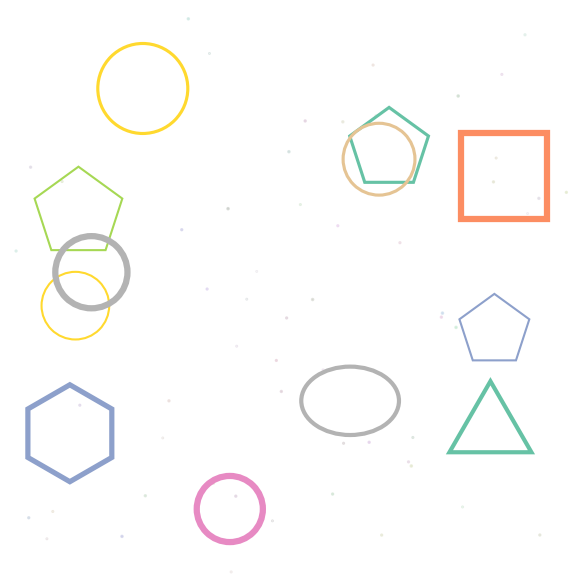[{"shape": "triangle", "thickness": 2, "radius": 0.41, "center": [0.849, 0.257]}, {"shape": "pentagon", "thickness": 1.5, "radius": 0.36, "center": [0.674, 0.741]}, {"shape": "square", "thickness": 3, "radius": 0.37, "center": [0.873, 0.694]}, {"shape": "hexagon", "thickness": 2.5, "radius": 0.42, "center": [0.121, 0.249]}, {"shape": "pentagon", "thickness": 1, "radius": 0.32, "center": [0.856, 0.427]}, {"shape": "circle", "thickness": 3, "radius": 0.29, "center": [0.398, 0.118]}, {"shape": "pentagon", "thickness": 1, "radius": 0.4, "center": [0.136, 0.631]}, {"shape": "circle", "thickness": 1.5, "radius": 0.39, "center": [0.247, 0.846]}, {"shape": "circle", "thickness": 1, "radius": 0.29, "center": [0.131, 0.47]}, {"shape": "circle", "thickness": 1.5, "radius": 0.31, "center": [0.656, 0.723]}, {"shape": "circle", "thickness": 3, "radius": 0.31, "center": [0.158, 0.528]}, {"shape": "oval", "thickness": 2, "radius": 0.42, "center": [0.606, 0.305]}]